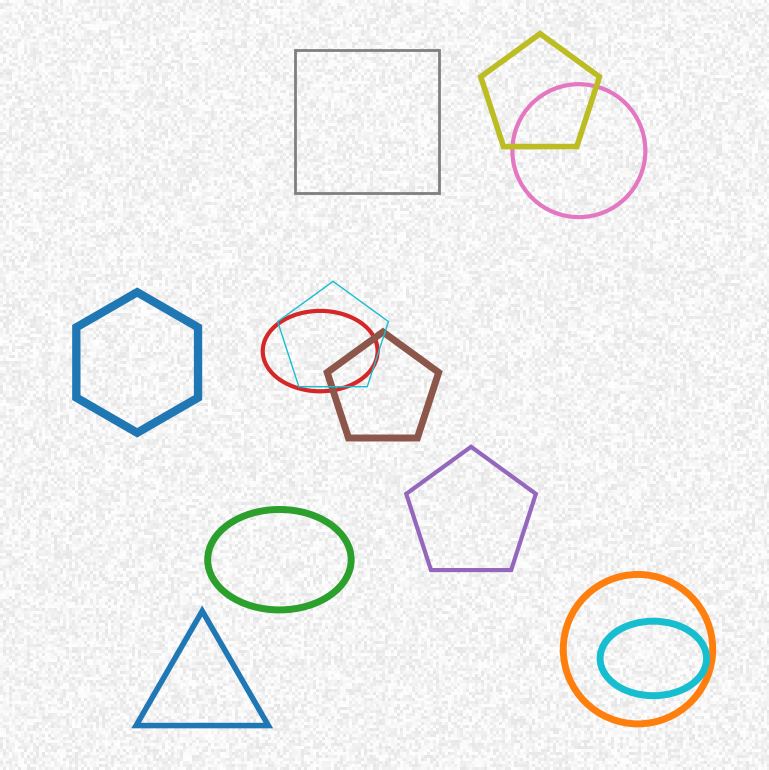[{"shape": "hexagon", "thickness": 3, "radius": 0.46, "center": [0.178, 0.529]}, {"shape": "triangle", "thickness": 2, "radius": 0.5, "center": [0.263, 0.107]}, {"shape": "circle", "thickness": 2.5, "radius": 0.49, "center": [0.829, 0.157]}, {"shape": "oval", "thickness": 2.5, "radius": 0.47, "center": [0.363, 0.273]}, {"shape": "oval", "thickness": 1.5, "radius": 0.37, "center": [0.416, 0.544]}, {"shape": "pentagon", "thickness": 1.5, "radius": 0.44, "center": [0.612, 0.331]}, {"shape": "pentagon", "thickness": 2.5, "radius": 0.38, "center": [0.497, 0.493]}, {"shape": "circle", "thickness": 1.5, "radius": 0.43, "center": [0.752, 0.804]}, {"shape": "square", "thickness": 1, "radius": 0.47, "center": [0.477, 0.842]}, {"shape": "pentagon", "thickness": 2, "radius": 0.41, "center": [0.701, 0.875]}, {"shape": "oval", "thickness": 2.5, "radius": 0.35, "center": [0.848, 0.145]}, {"shape": "pentagon", "thickness": 0.5, "radius": 0.38, "center": [0.433, 0.559]}]